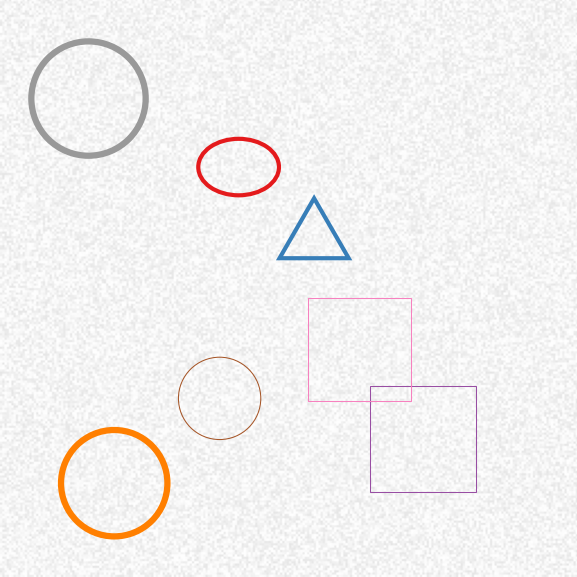[{"shape": "oval", "thickness": 2, "radius": 0.35, "center": [0.413, 0.71]}, {"shape": "triangle", "thickness": 2, "radius": 0.35, "center": [0.544, 0.587]}, {"shape": "square", "thickness": 0.5, "radius": 0.46, "center": [0.732, 0.239]}, {"shape": "circle", "thickness": 3, "radius": 0.46, "center": [0.198, 0.162]}, {"shape": "circle", "thickness": 0.5, "radius": 0.36, "center": [0.38, 0.309]}, {"shape": "square", "thickness": 0.5, "radius": 0.45, "center": [0.623, 0.394]}, {"shape": "circle", "thickness": 3, "radius": 0.49, "center": [0.153, 0.828]}]